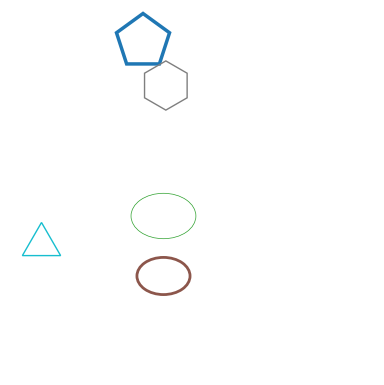[{"shape": "pentagon", "thickness": 2.5, "radius": 0.36, "center": [0.371, 0.893]}, {"shape": "oval", "thickness": 0.5, "radius": 0.42, "center": [0.425, 0.439]}, {"shape": "oval", "thickness": 2, "radius": 0.34, "center": [0.425, 0.283]}, {"shape": "hexagon", "thickness": 1, "radius": 0.32, "center": [0.431, 0.778]}, {"shape": "triangle", "thickness": 1, "radius": 0.29, "center": [0.108, 0.365]}]